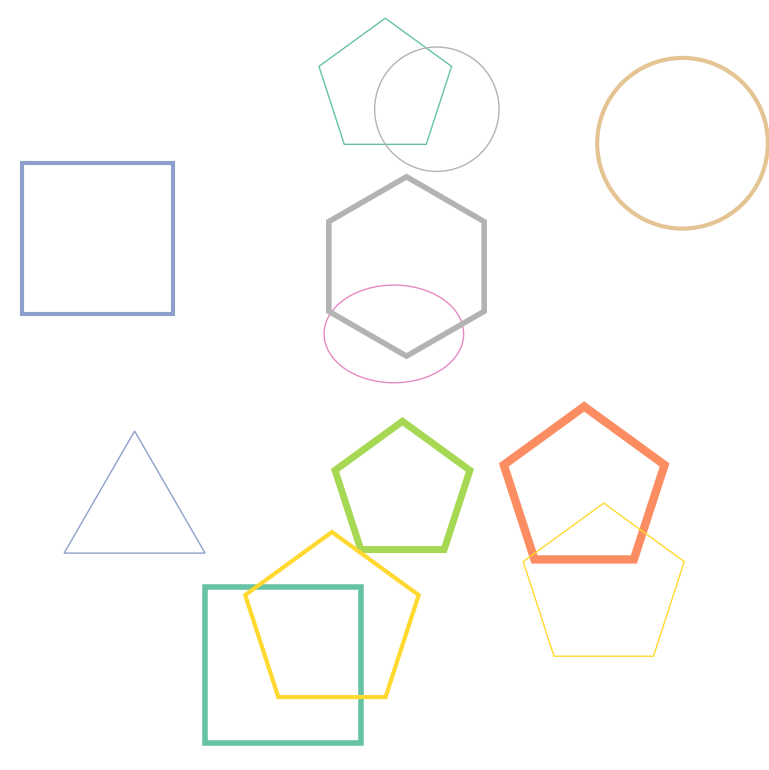[{"shape": "pentagon", "thickness": 0.5, "radius": 0.45, "center": [0.5, 0.886]}, {"shape": "square", "thickness": 2, "radius": 0.51, "center": [0.367, 0.137]}, {"shape": "pentagon", "thickness": 3, "radius": 0.55, "center": [0.759, 0.362]}, {"shape": "square", "thickness": 1.5, "radius": 0.49, "center": [0.127, 0.69]}, {"shape": "triangle", "thickness": 0.5, "radius": 0.53, "center": [0.175, 0.335]}, {"shape": "oval", "thickness": 0.5, "radius": 0.45, "center": [0.511, 0.566]}, {"shape": "pentagon", "thickness": 2.5, "radius": 0.46, "center": [0.523, 0.361]}, {"shape": "pentagon", "thickness": 1.5, "radius": 0.59, "center": [0.431, 0.191]}, {"shape": "pentagon", "thickness": 0.5, "radius": 0.55, "center": [0.784, 0.237]}, {"shape": "circle", "thickness": 1.5, "radius": 0.55, "center": [0.886, 0.814]}, {"shape": "hexagon", "thickness": 2, "radius": 0.58, "center": [0.528, 0.654]}, {"shape": "circle", "thickness": 0.5, "radius": 0.4, "center": [0.567, 0.858]}]